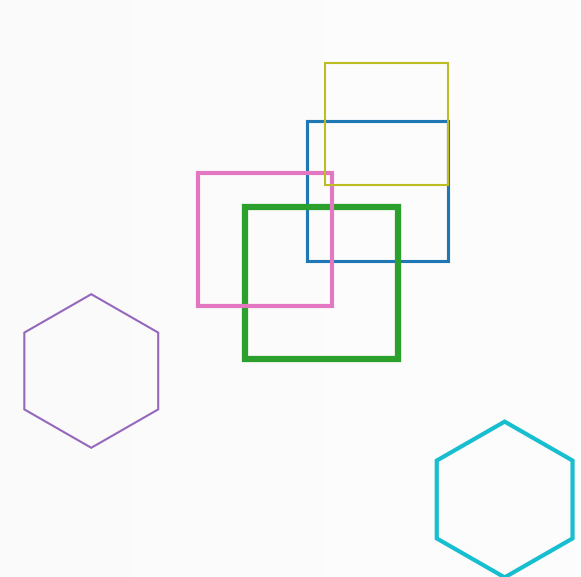[{"shape": "square", "thickness": 1.5, "radius": 0.6, "center": [0.65, 0.668]}, {"shape": "square", "thickness": 3, "radius": 0.66, "center": [0.553, 0.509]}, {"shape": "hexagon", "thickness": 1, "radius": 0.66, "center": [0.157, 0.357]}, {"shape": "square", "thickness": 2, "radius": 0.58, "center": [0.456, 0.584]}, {"shape": "square", "thickness": 1, "radius": 0.53, "center": [0.665, 0.784]}, {"shape": "hexagon", "thickness": 2, "radius": 0.67, "center": [0.868, 0.134]}]